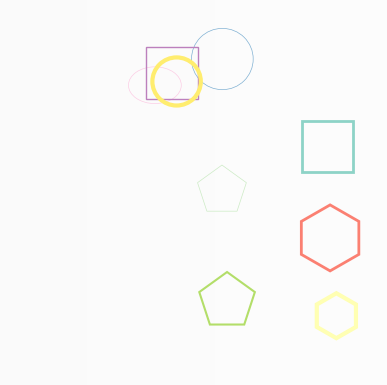[{"shape": "square", "thickness": 2, "radius": 0.33, "center": [0.846, 0.62]}, {"shape": "hexagon", "thickness": 3, "radius": 0.29, "center": [0.868, 0.18]}, {"shape": "hexagon", "thickness": 2, "radius": 0.43, "center": [0.852, 0.382]}, {"shape": "circle", "thickness": 0.5, "radius": 0.4, "center": [0.574, 0.847]}, {"shape": "pentagon", "thickness": 1.5, "radius": 0.38, "center": [0.586, 0.218]}, {"shape": "oval", "thickness": 0.5, "radius": 0.34, "center": [0.4, 0.779]}, {"shape": "square", "thickness": 1, "radius": 0.34, "center": [0.443, 0.811]}, {"shape": "pentagon", "thickness": 0.5, "radius": 0.33, "center": [0.573, 0.505]}, {"shape": "circle", "thickness": 3, "radius": 0.31, "center": [0.456, 0.788]}]